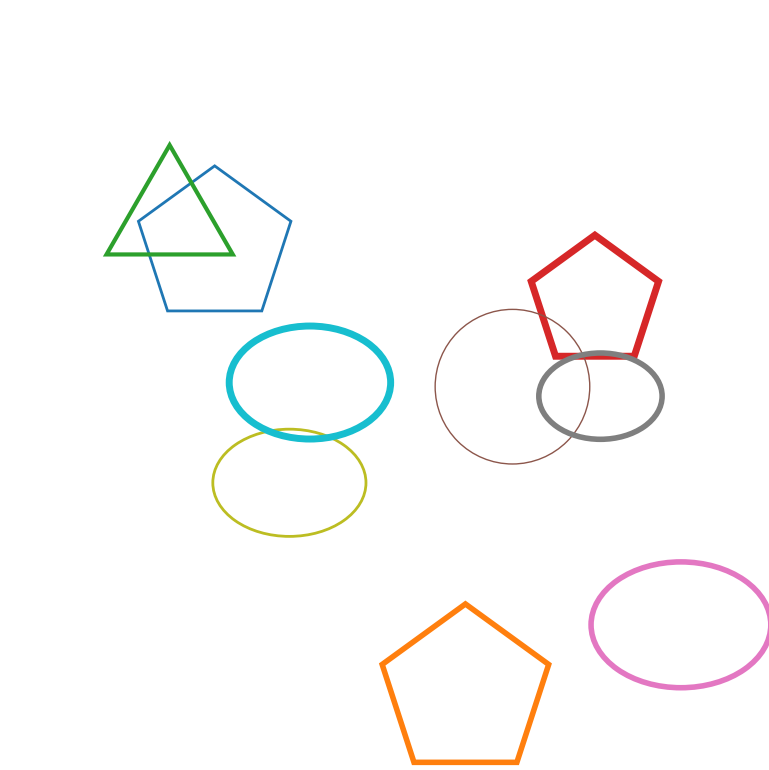[{"shape": "pentagon", "thickness": 1, "radius": 0.52, "center": [0.279, 0.68]}, {"shape": "pentagon", "thickness": 2, "radius": 0.57, "center": [0.604, 0.102]}, {"shape": "triangle", "thickness": 1.5, "radius": 0.47, "center": [0.22, 0.717]}, {"shape": "pentagon", "thickness": 2.5, "radius": 0.43, "center": [0.773, 0.608]}, {"shape": "circle", "thickness": 0.5, "radius": 0.5, "center": [0.666, 0.498]}, {"shape": "oval", "thickness": 2, "radius": 0.58, "center": [0.884, 0.189]}, {"shape": "oval", "thickness": 2, "radius": 0.4, "center": [0.78, 0.486]}, {"shape": "oval", "thickness": 1, "radius": 0.5, "center": [0.376, 0.373]}, {"shape": "oval", "thickness": 2.5, "radius": 0.52, "center": [0.403, 0.503]}]